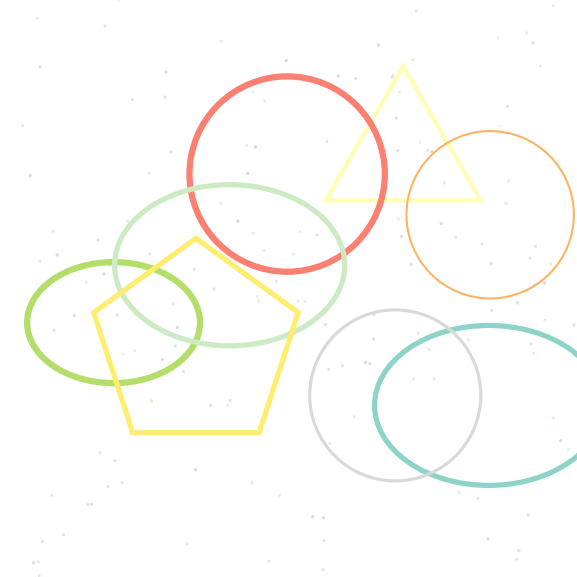[{"shape": "oval", "thickness": 2.5, "radius": 0.99, "center": [0.846, 0.297]}, {"shape": "triangle", "thickness": 2, "radius": 0.77, "center": [0.698, 0.73]}, {"shape": "circle", "thickness": 3, "radius": 0.85, "center": [0.497, 0.698]}, {"shape": "circle", "thickness": 1, "radius": 0.72, "center": [0.849, 0.627]}, {"shape": "oval", "thickness": 3, "radius": 0.75, "center": [0.197, 0.44]}, {"shape": "circle", "thickness": 1.5, "radius": 0.74, "center": [0.684, 0.314]}, {"shape": "oval", "thickness": 2.5, "radius": 1.0, "center": [0.398, 0.54]}, {"shape": "pentagon", "thickness": 2.5, "radius": 0.93, "center": [0.339, 0.4]}]